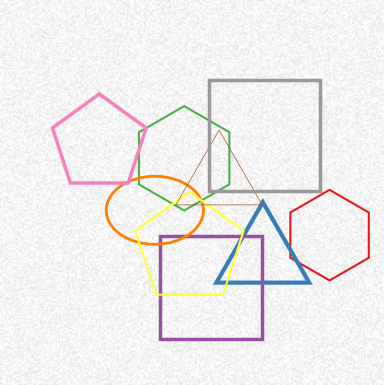[{"shape": "hexagon", "thickness": 1.5, "radius": 0.59, "center": [0.856, 0.389]}, {"shape": "triangle", "thickness": 3, "radius": 0.7, "center": [0.683, 0.336]}, {"shape": "hexagon", "thickness": 1.5, "radius": 0.68, "center": [0.478, 0.589]}, {"shape": "square", "thickness": 2.5, "radius": 0.66, "center": [0.549, 0.253]}, {"shape": "oval", "thickness": 2, "radius": 0.63, "center": [0.402, 0.454]}, {"shape": "pentagon", "thickness": 1.5, "radius": 0.74, "center": [0.492, 0.354]}, {"shape": "triangle", "thickness": 0.5, "radius": 0.65, "center": [0.569, 0.533]}, {"shape": "pentagon", "thickness": 2.5, "radius": 0.64, "center": [0.258, 0.628]}, {"shape": "square", "thickness": 2.5, "radius": 0.72, "center": [0.687, 0.648]}]